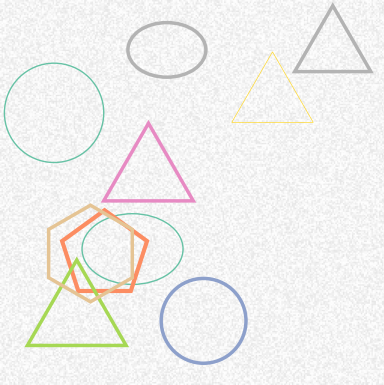[{"shape": "oval", "thickness": 1, "radius": 0.66, "center": [0.344, 0.353]}, {"shape": "circle", "thickness": 1, "radius": 0.64, "center": [0.14, 0.707]}, {"shape": "pentagon", "thickness": 3, "radius": 0.58, "center": [0.272, 0.338]}, {"shape": "circle", "thickness": 2.5, "radius": 0.55, "center": [0.529, 0.167]}, {"shape": "triangle", "thickness": 2.5, "radius": 0.67, "center": [0.386, 0.545]}, {"shape": "triangle", "thickness": 2.5, "radius": 0.74, "center": [0.199, 0.177]}, {"shape": "triangle", "thickness": 0.5, "radius": 0.61, "center": [0.708, 0.743]}, {"shape": "hexagon", "thickness": 2.5, "radius": 0.63, "center": [0.235, 0.342]}, {"shape": "triangle", "thickness": 2.5, "radius": 0.57, "center": [0.864, 0.871]}, {"shape": "oval", "thickness": 2.5, "radius": 0.51, "center": [0.433, 0.87]}]